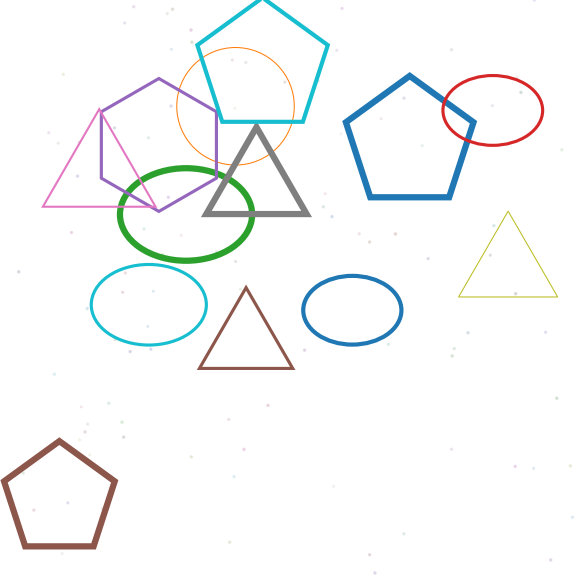[{"shape": "oval", "thickness": 2, "radius": 0.43, "center": [0.61, 0.462]}, {"shape": "pentagon", "thickness": 3, "radius": 0.58, "center": [0.709, 0.752]}, {"shape": "circle", "thickness": 0.5, "radius": 0.51, "center": [0.408, 0.815]}, {"shape": "oval", "thickness": 3, "radius": 0.57, "center": [0.322, 0.628]}, {"shape": "oval", "thickness": 1.5, "radius": 0.43, "center": [0.853, 0.808]}, {"shape": "hexagon", "thickness": 1.5, "radius": 0.58, "center": [0.275, 0.748]}, {"shape": "triangle", "thickness": 1.5, "radius": 0.47, "center": [0.426, 0.408]}, {"shape": "pentagon", "thickness": 3, "radius": 0.5, "center": [0.103, 0.135]}, {"shape": "triangle", "thickness": 1, "radius": 0.56, "center": [0.172, 0.697]}, {"shape": "triangle", "thickness": 3, "radius": 0.5, "center": [0.444, 0.679]}, {"shape": "triangle", "thickness": 0.5, "radius": 0.5, "center": [0.88, 0.534]}, {"shape": "pentagon", "thickness": 2, "radius": 0.59, "center": [0.455, 0.884]}, {"shape": "oval", "thickness": 1.5, "radius": 0.5, "center": [0.258, 0.471]}]